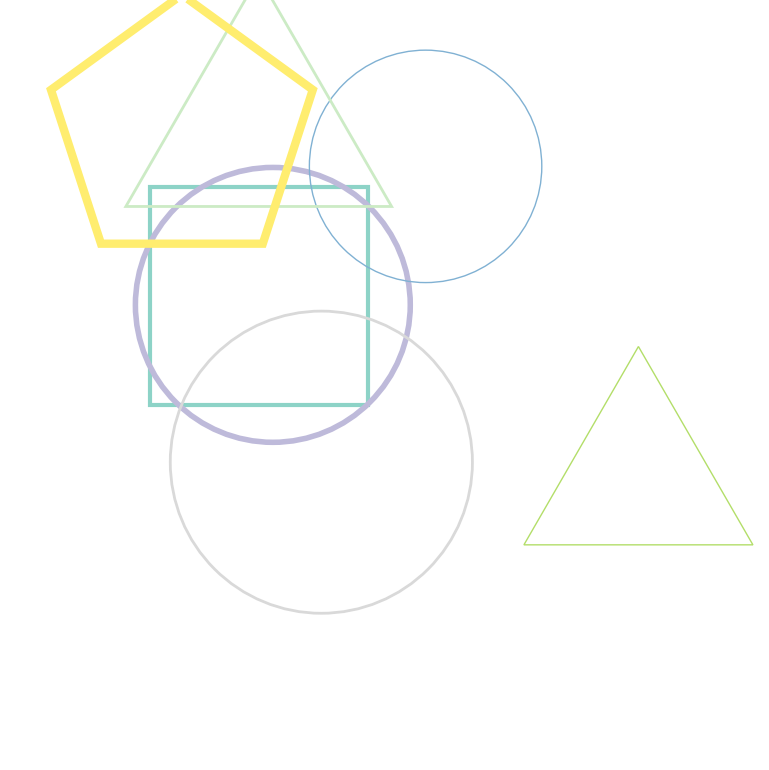[{"shape": "square", "thickness": 1.5, "radius": 0.71, "center": [0.336, 0.616]}, {"shape": "circle", "thickness": 2, "radius": 0.89, "center": [0.354, 0.604]}, {"shape": "circle", "thickness": 0.5, "radius": 0.75, "center": [0.553, 0.784]}, {"shape": "triangle", "thickness": 0.5, "radius": 0.86, "center": [0.829, 0.378]}, {"shape": "circle", "thickness": 1, "radius": 0.98, "center": [0.417, 0.4]}, {"shape": "triangle", "thickness": 1, "radius": 1.0, "center": [0.336, 0.831]}, {"shape": "pentagon", "thickness": 3, "radius": 0.89, "center": [0.236, 0.828]}]